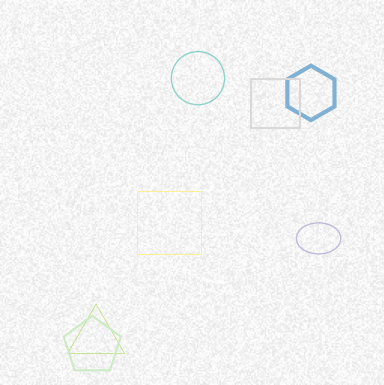[{"shape": "circle", "thickness": 1, "radius": 0.35, "center": [0.514, 0.797]}, {"shape": "oval", "thickness": 1, "radius": 0.29, "center": [0.827, 0.381]}, {"shape": "hexagon", "thickness": 3, "radius": 0.35, "center": [0.808, 0.759]}, {"shape": "triangle", "thickness": 0.5, "radius": 0.43, "center": [0.25, 0.124]}, {"shape": "square", "thickness": 1.5, "radius": 0.32, "center": [0.716, 0.732]}, {"shape": "pentagon", "thickness": 1.5, "radius": 0.39, "center": [0.24, 0.101]}, {"shape": "square", "thickness": 0.5, "radius": 0.41, "center": [0.438, 0.422]}]